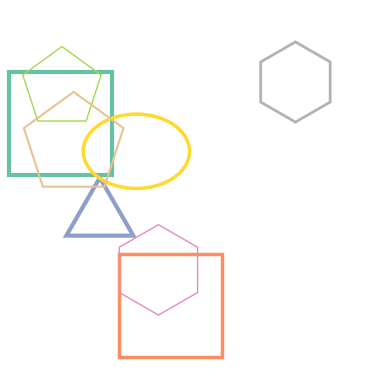[{"shape": "square", "thickness": 3, "radius": 0.67, "center": [0.158, 0.68]}, {"shape": "square", "thickness": 2.5, "radius": 0.67, "center": [0.442, 0.207]}, {"shape": "triangle", "thickness": 3, "radius": 0.5, "center": [0.259, 0.438]}, {"shape": "hexagon", "thickness": 1, "radius": 0.59, "center": [0.412, 0.299]}, {"shape": "pentagon", "thickness": 1, "radius": 0.53, "center": [0.161, 0.772]}, {"shape": "oval", "thickness": 2.5, "radius": 0.69, "center": [0.354, 0.607]}, {"shape": "pentagon", "thickness": 1.5, "radius": 0.68, "center": [0.191, 0.625]}, {"shape": "hexagon", "thickness": 2, "radius": 0.52, "center": [0.767, 0.787]}]